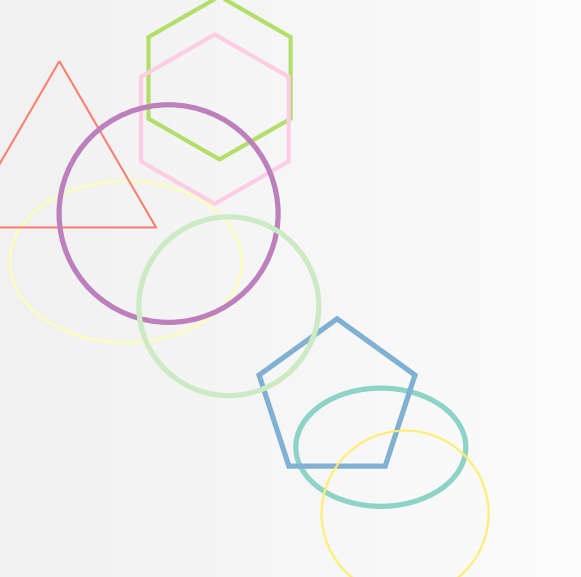[{"shape": "oval", "thickness": 2.5, "radius": 0.73, "center": [0.655, 0.225]}, {"shape": "oval", "thickness": 1, "radius": 1.0, "center": [0.216, 0.546]}, {"shape": "triangle", "thickness": 1, "radius": 0.96, "center": [0.102, 0.701]}, {"shape": "pentagon", "thickness": 2.5, "radius": 0.7, "center": [0.58, 0.306]}, {"shape": "hexagon", "thickness": 2, "radius": 0.71, "center": [0.378, 0.864]}, {"shape": "hexagon", "thickness": 2, "radius": 0.73, "center": [0.37, 0.793]}, {"shape": "circle", "thickness": 2.5, "radius": 0.94, "center": [0.29, 0.629]}, {"shape": "circle", "thickness": 2.5, "radius": 0.77, "center": [0.394, 0.469]}, {"shape": "circle", "thickness": 1, "radius": 0.72, "center": [0.697, 0.11]}]